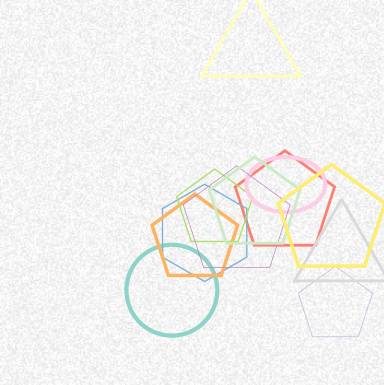[{"shape": "circle", "thickness": 3, "radius": 0.59, "center": [0.446, 0.246]}, {"shape": "triangle", "thickness": 2, "radius": 0.74, "center": [0.652, 0.876]}, {"shape": "pentagon", "thickness": 0.5, "radius": 0.51, "center": [0.871, 0.207]}, {"shape": "pentagon", "thickness": 2, "radius": 0.68, "center": [0.74, 0.473]}, {"shape": "hexagon", "thickness": 1, "radius": 0.63, "center": [0.532, 0.395]}, {"shape": "pentagon", "thickness": 2.5, "radius": 0.58, "center": [0.506, 0.379]}, {"shape": "pentagon", "thickness": 1, "radius": 0.52, "center": [0.558, 0.457]}, {"shape": "oval", "thickness": 3, "radius": 0.51, "center": [0.742, 0.521]}, {"shape": "triangle", "thickness": 2, "radius": 0.71, "center": [0.887, 0.341]}, {"shape": "pentagon", "thickness": 0.5, "radius": 0.73, "center": [0.615, 0.423]}, {"shape": "pentagon", "thickness": 2, "radius": 0.62, "center": [0.661, 0.468]}, {"shape": "pentagon", "thickness": 2.5, "radius": 0.73, "center": [0.861, 0.427]}]